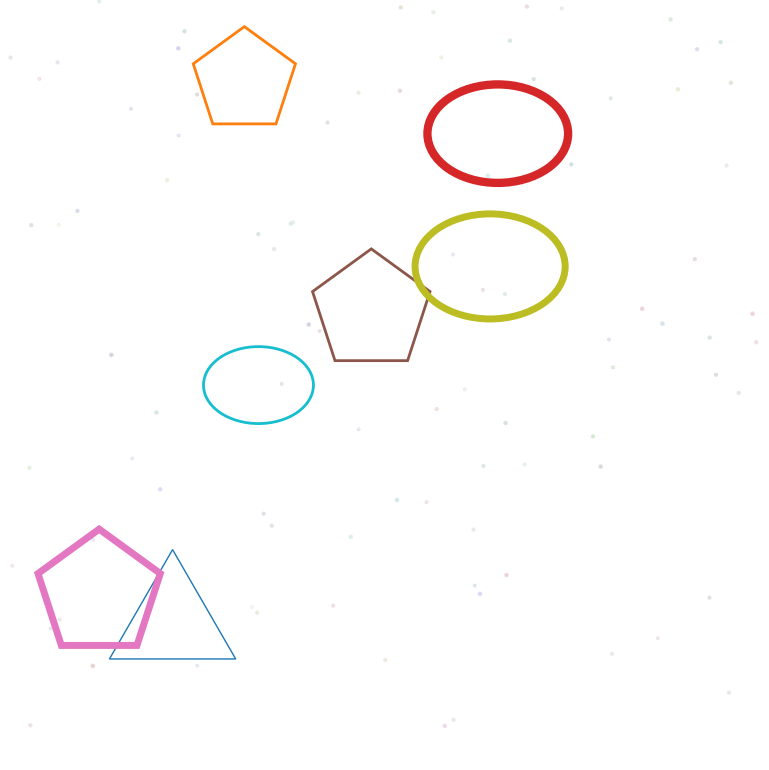[{"shape": "triangle", "thickness": 0.5, "radius": 0.47, "center": [0.224, 0.192]}, {"shape": "pentagon", "thickness": 1, "radius": 0.35, "center": [0.317, 0.896]}, {"shape": "oval", "thickness": 3, "radius": 0.46, "center": [0.646, 0.826]}, {"shape": "pentagon", "thickness": 1, "radius": 0.4, "center": [0.482, 0.597]}, {"shape": "pentagon", "thickness": 2.5, "radius": 0.42, "center": [0.129, 0.229]}, {"shape": "oval", "thickness": 2.5, "radius": 0.49, "center": [0.637, 0.654]}, {"shape": "oval", "thickness": 1, "radius": 0.36, "center": [0.336, 0.5]}]